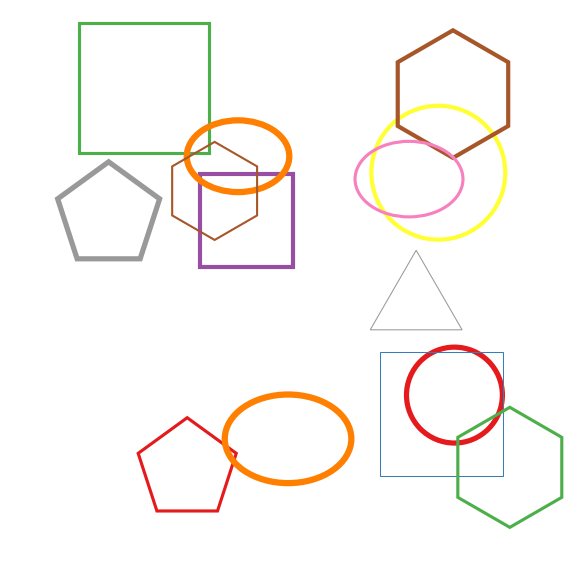[{"shape": "pentagon", "thickness": 1.5, "radius": 0.45, "center": [0.324, 0.187]}, {"shape": "circle", "thickness": 2.5, "radius": 0.42, "center": [0.787, 0.315]}, {"shape": "square", "thickness": 0.5, "radius": 0.53, "center": [0.765, 0.282]}, {"shape": "hexagon", "thickness": 1.5, "radius": 0.52, "center": [0.883, 0.19]}, {"shape": "square", "thickness": 1.5, "radius": 0.56, "center": [0.249, 0.846]}, {"shape": "square", "thickness": 2, "radius": 0.4, "center": [0.427, 0.618]}, {"shape": "oval", "thickness": 3, "radius": 0.55, "center": [0.499, 0.239]}, {"shape": "oval", "thickness": 3, "radius": 0.44, "center": [0.412, 0.729]}, {"shape": "circle", "thickness": 2, "radius": 0.58, "center": [0.759, 0.7]}, {"shape": "hexagon", "thickness": 2, "radius": 0.55, "center": [0.784, 0.836]}, {"shape": "hexagon", "thickness": 1, "radius": 0.42, "center": [0.372, 0.669]}, {"shape": "oval", "thickness": 1.5, "radius": 0.47, "center": [0.708, 0.689]}, {"shape": "pentagon", "thickness": 2.5, "radius": 0.46, "center": [0.188, 0.626]}, {"shape": "triangle", "thickness": 0.5, "radius": 0.46, "center": [0.721, 0.474]}]